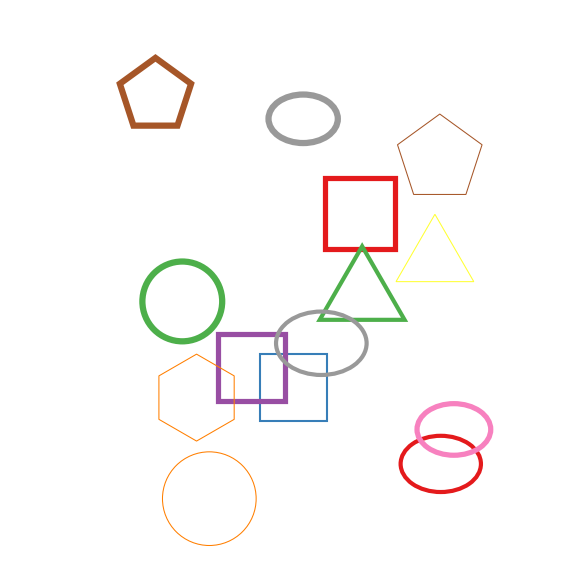[{"shape": "oval", "thickness": 2, "radius": 0.35, "center": [0.763, 0.196]}, {"shape": "square", "thickness": 2.5, "radius": 0.31, "center": [0.623, 0.629]}, {"shape": "square", "thickness": 1, "radius": 0.29, "center": [0.508, 0.328]}, {"shape": "triangle", "thickness": 2, "radius": 0.42, "center": [0.627, 0.488]}, {"shape": "circle", "thickness": 3, "radius": 0.35, "center": [0.316, 0.477]}, {"shape": "square", "thickness": 2.5, "radius": 0.29, "center": [0.435, 0.362]}, {"shape": "circle", "thickness": 0.5, "radius": 0.41, "center": [0.362, 0.136]}, {"shape": "hexagon", "thickness": 0.5, "radius": 0.38, "center": [0.34, 0.311]}, {"shape": "triangle", "thickness": 0.5, "radius": 0.39, "center": [0.753, 0.55]}, {"shape": "pentagon", "thickness": 3, "radius": 0.32, "center": [0.269, 0.834]}, {"shape": "pentagon", "thickness": 0.5, "radius": 0.38, "center": [0.762, 0.725]}, {"shape": "oval", "thickness": 2.5, "radius": 0.32, "center": [0.786, 0.255]}, {"shape": "oval", "thickness": 2, "radius": 0.39, "center": [0.556, 0.405]}, {"shape": "oval", "thickness": 3, "radius": 0.3, "center": [0.525, 0.793]}]